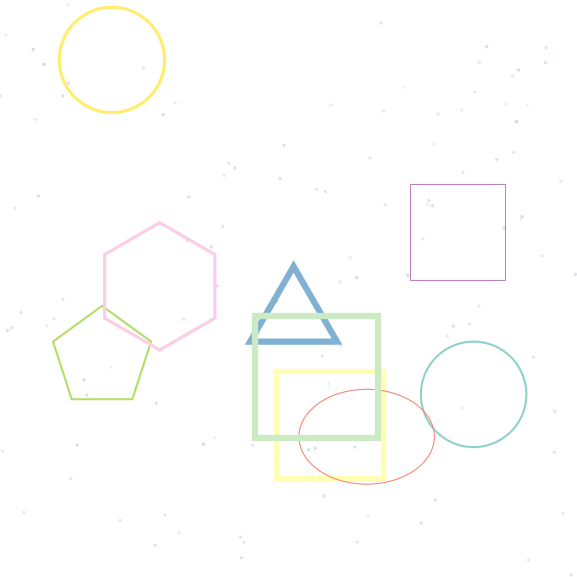[{"shape": "circle", "thickness": 1, "radius": 0.46, "center": [0.82, 0.316]}, {"shape": "square", "thickness": 2.5, "radius": 0.47, "center": [0.571, 0.264]}, {"shape": "oval", "thickness": 0.5, "radius": 0.59, "center": [0.635, 0.243]}, {"shape": "triangle", "thickness": 3, "radius": 0.43, "center": [0.508, 0.451]}, {"shape": "pentagon", "thickness": 1, "radius": 0.45, "center": [0.177, 0.38]}, {"shape": "hexagon", "thickness": 1.5, "radius": 0.55, "center": [0.277, 0.503]}, {"shape": "square", "thickness": 0.5, "radius": 0.41, "center": [0.792, 0.597]}, {"shape": "square", "thickness": 3, "radius": 0.53, "center": [0.548, 0.346]}, {"shape": "circle", "thickness": 1.5, "radius": 0.46, "center": [0.194, 0.895]}]